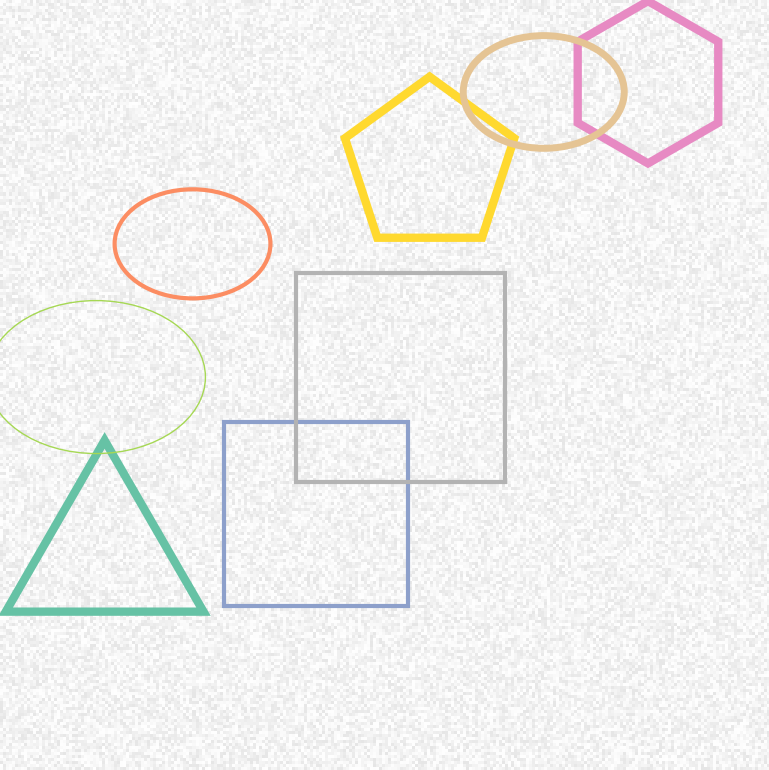[{"shape": "triangle", "thickness": 3, "radius": 0.74, "center": [0.136, 0.28]}, {"shape": "oval", "thickness": 1.5, "radius": 0.51, "center": [0.25, 0.683]}, {"shape": "square", "thickness": 1.5, "radius": 0.6, "center": [0.41, 0.333]}, {"shape": "hexagon", "thickness": 3, "radius": 0.53, "center": [0.842, 0.893]}, {"shape": "oval", "thickness": 0.5, "radius": 0.71, "center": [0.125, 0.51]}, {"shape": "pentagon", "thickness": 3, "radius": 0.58, "center": [0.558, 0.785]}, {"shape": "oval", "thickness": 2.5, "radius": 0.52, "center": [0.706, 0.881]}, {"shape": "square", "thickness": 1.5, "radius": 0.68, "center": [0.52, 0.51]}]